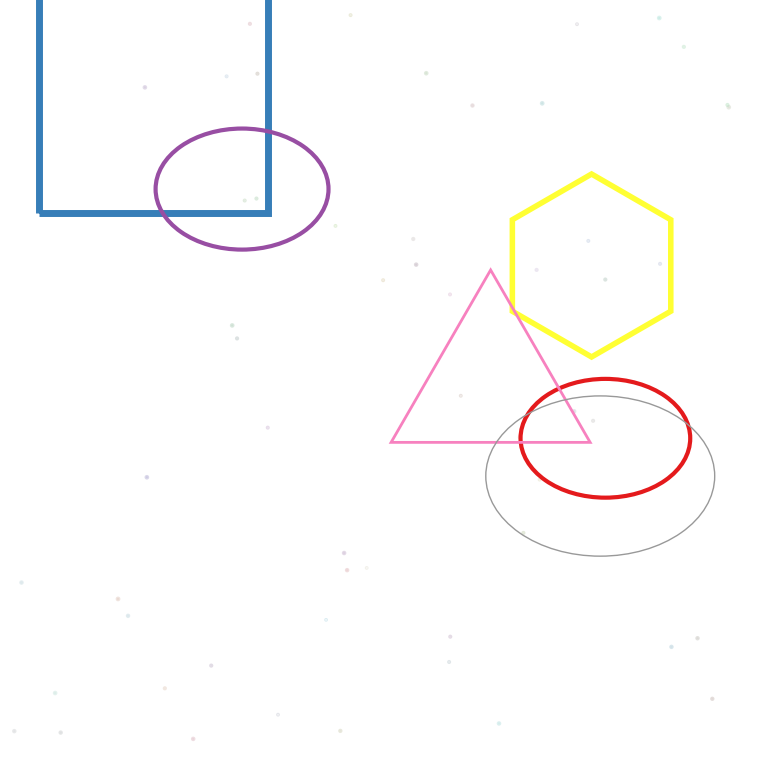[{"shape": "oval", "thickness": 1.5, "radius": 0.55, "center": [0.786, 0.431]}, {"shape": "square", "thickness": 2.5, "radius": 0.74, "center": [0.199, 0.872]}, {"shape": "oval", "thickness": 1.5, "radius": 0.56, "center": [0.314, 0.754]}, {"shape": "hexagon", "thickness": 2, "radius": 0.59, "center": [0.768, 0.655]}, {"shape": "triangle", "thickness": 1, "radius": 0.75, "center": [0.637, 0.5]}, {"shape": "oval", "thickness": 0.5, "radius": 0.74, "center": [0.78, 0.382]}]